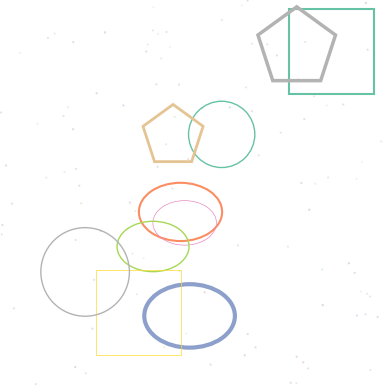[{"shape": "circle", "thickness": 1, "radius": 0.43, "center": [0.576, 0.651]}, {"shape": "square", "thickness": 1.5, "radius": 0.55, "center": [0.86, 0.866]}, {"shape": "oval", "thickness": 1.5, "radius": 0.54, "center": [0.469, 0.45]}, {"shape": "oval", "thickness": 3, "radius": 0.59, "center": [0.492, 0.179]}, {"shape": "oval", "thickness": 0.5, "radius": 0.41, "center": [0.48, 0.421]}, {"shape": "oval", "thickness": 1, "radius": 0.47, "center": [0.398, 0.36]}, {"shape": "square", "thickness": 0.5, "radius": 0.55, "center": [0.359, 0.189]}, {"shape": "pentagon", "thickness": 2, "radius": 0.41, "center": [0.45, 0.647]}, {"shape": "pentagon", "thickness": 2.5, "radius": 0.53, "center": [0.771, 0.876]}, {"shape": "circle", "thickness": 1, "radius": 0.58, "center": [0.221, 0.294]}]